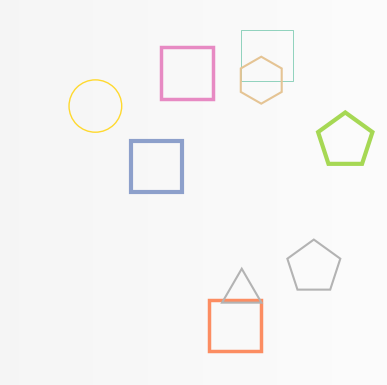[{"shape": "square", "thickness": 0.5, "radius": 0.33, "center": [0.689, 0.855]}, {"shape": "square", "thickness": 2.5, "radius": 0.33, "center": [0.606, 0.155]}, {"shape": "square", "thickness": 3, "radius": 0.33, "center": [0.404, 0.568]}, {"shape": "square", "thickness": 2.5, "radius": 0.34, "center": [0.482, 0.809]}, {"shape": "pentagon", "thickness": 3, "radius": 0.37, "center": [0.891, 0.634]}, {"shape": "circle", "thickness": 1, "radius": 0.34, "center": [0.246, 0.725]}, {"shape": "hexagon", "thickness": 1.5, "radius": 0.3, "center": [0.674, 0.792]}, {"shape": "pentagon", "thickness": 1.5, "radius": 0.36, "center": [0.81, 0.306]}, {"shape": "triangle", "thickness": 1.5, "radius": 0.29, "center": [0.624, 0.243]}]